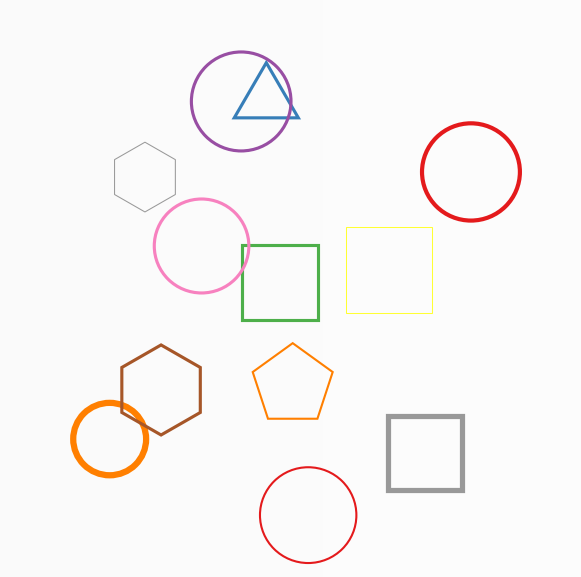[{"shape": "circle", "thickness": 2, "radius": 0.42, "center": [0.81, 0.701]}, {"shape": "circle", "thickness": 1, "radius": 0.41, "center": [0.53, 0.107]}, {"shape": "triangle", "thickness": 1.5, "radius": 0.32, "center": [0.458, 0.827]}, {"shape": "square", "thickness": 1.5, "radius": 0.33, "center": [0.482, 0.51]}, {"shape": "circle", "thickness": 1.5, "radius": 0.43, "center": [0.415, 0.823]}, {"shape": "circle", "thickness": 3, "radius": 0.31, "center": [0.189, 0.239]}, {"shape": "pentagon", "thickness": 1, "radius": 0.36, "center": [0.504, 0.333]}, {"shape": "square", "thickness": 0.5, "radius": 0.37, "center": [0.669, 0.531]}, {"shape": "hexagon", "thickness": 1.5, "radius": 0.39, "center": [0.277, 0.324]}, {"shape": "circle", "thickness": 1.5, "radius": 0.41, "center": [0.347, 0.573]}, {"shape": "hexagon", "thickness": 0.5, "radius": 0.3, "center": [0.249, 0.693]}, {"shape": "square", "thickness": 2.5, "radius": 0.32, "center": [0.731, 0.215]}]